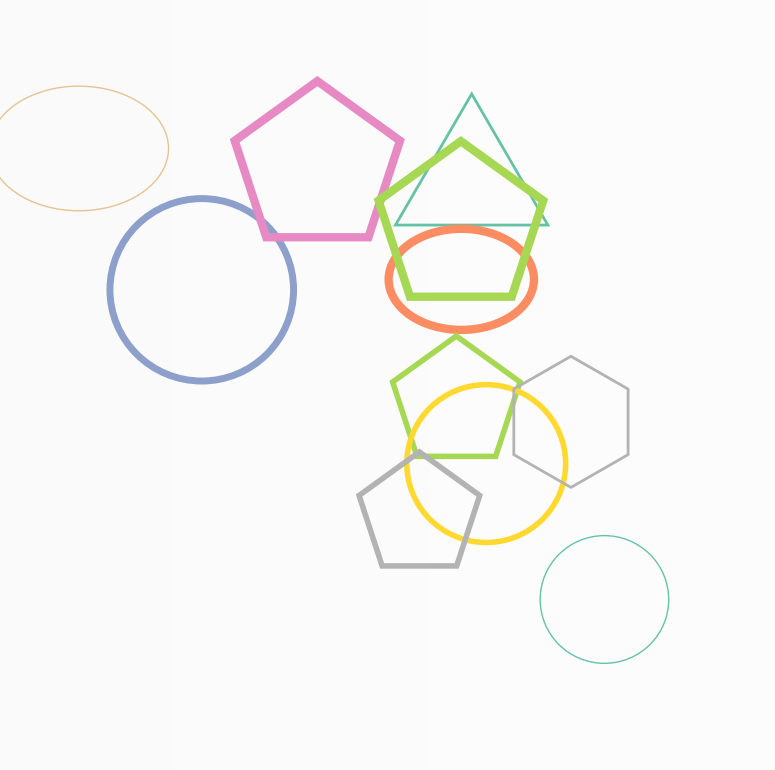[{"shape": "triangle", "thickness": 1, "radius": 0.57, "center": [0.609, 0.764]}, {"shape": "circle", "thickness": 0.5, "radius": 0.41, "center": [0.78, 0.221]}, {"shape": "oval", "thickness": 3, "radius": 0.47, "center": [0.595, 0.637]}, {"shape": "circle", "thickness": 2.5, "radius": 0.59, "center": [0.26, 0.624]}, {"shape": "pentagon", "thickness": 3, "radius": 0.56, "center": [0.409, 0.783]}, {"shape": "pentagon", "thickness": 3, "radius": 0.56, "center": [0.595, 0.705]}, {"shape": "pentagon", "thickness": 2, "radius": 0.43, "center": [0.589, 0.477]}, {"shape": "circle", "thickness": 2, "radius": 0.51, "center": [0.627, 0.398]}, {"shape": "oval", "thickness": 0.5, "radius": 0.58, "center": [0.102, 0.807]}, {"shape": "pentagon", "thickness": 2, "radius": 0.41, "center": [0.541, 0.331]}, {"shape": "hexagon", "thickness": 1, "radius": 0.43, "center": [0.737, 0.452]}]